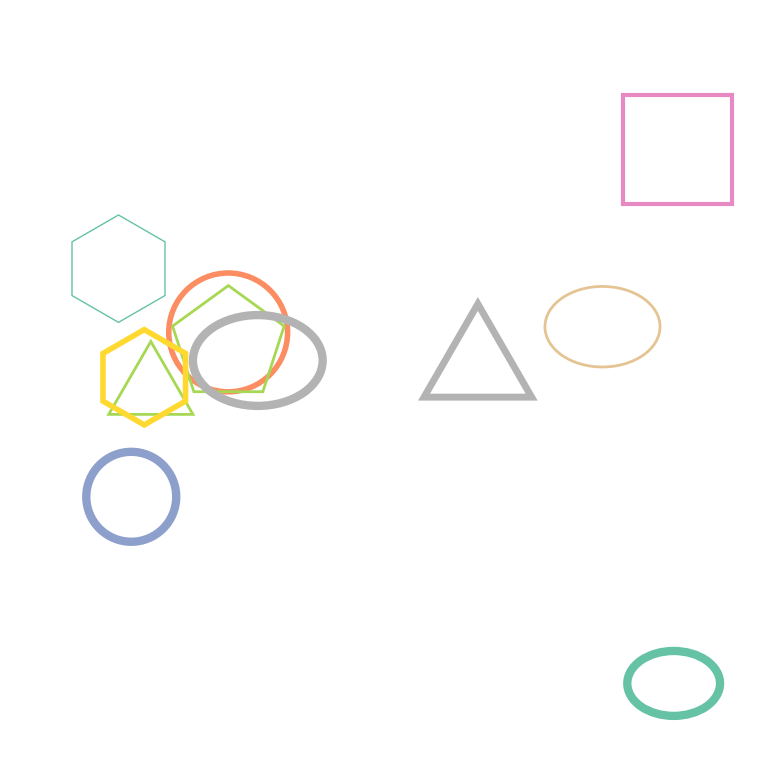[{"shape": "oval", "thickness": 3, "radius": 0.3, "center": [0.875, 0.112]}, {"shape": "hexagon", "thickness": 0.5, "radius": 0.35, "center": [0.154, 0.651]}, {"shape": "circle", "thickness": 2, "radius": 0.39, "center": [0.296, 0.568]}, {"shape": "circle", "thickness": 3, "radius": 0.29, "center": [0.17, 0.355]}, {"shape": "square", "thickness": 1.5, "radius": 0.35, "center": [0.88, 0.806]}, {"shape": "triangle", "thickness": 1, "radius": 0.32, "center": [0.196, 0.493]}, {"shape": "pentagon", "thickness": 1, "radius": 0.38, "center": [0.297, 0.553]}, {"shape": "hexagon", "thickness": 2, "radius": 0.31, "center": [0.187, 0.51]}, {"shape": "oval", "thickness": 1, "radius": 0.37, "center": [0.782, 0.576]}, {"shape": "triangle", "thickness": 2.5, "radius": 0.4, "center": [0.621, 0.525]}, {"shape": "oval", "thickness": 3, "radius": 0.42, "center": [0.335, 0.532]}]